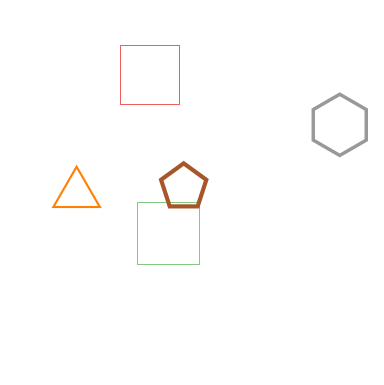[{"shape": "square", "thickness": 0.5, "radius": 0.38, "center": [0.389, 0.806]}, {"shape": "square", "thickness": 0.5, "radius": 0.4, "center": [0.437, 0.395]}, {"shape": "triangle", "thickness": 1.5, "radius": 0.35, "center": [0.199, 0.497]}, {"shape": "pentagon", "thickness": 3, "radius": 0.31, "center": [0.477, 0.514]}, {"shape": "hexagon", "thickness": 2.5, "radius": 0.4, "center": [0.883, 0.676]}]